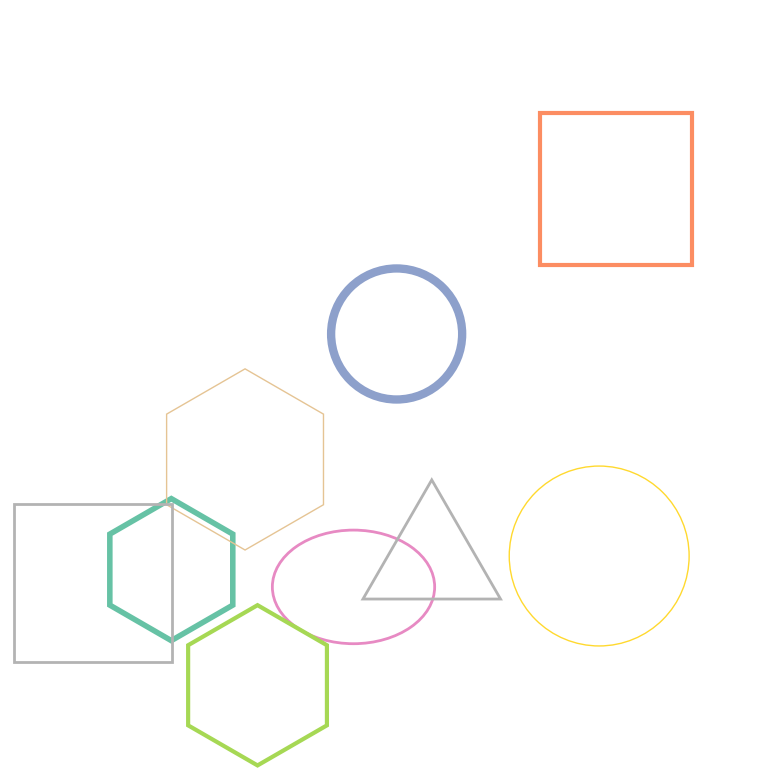[{"shape": "hexagon", "thickness": 2, "radius": 0.46, "center": [0.222, 0.26]}, {"shape": "square", "thickness": 1.5, "radius": 0.5, "center": [0.8, 0.754]}, {"shape": "circle", "thickness": 3, "radius": 0.43, "center": [0.515, 0.566]}, {"shape": "oval", "thickness": 1, "radius": 0.53, "center": [0.459, 0.238]}, {"shape": "hexagon", "thickness": 1.5, "radius": 0.52, "center": [0.334, 0.11]}, {"shape": "circle", "thickness": 0.5, "radius": 0.58, "center": [0.778, 0.278]}, {"shape": "hexagon", "thickness": 0.5, "radius": 0.59, "center": [0.318, 0.403]}, {"shape": "square", "thickness": 1, "radius": 0.51, "center": [0.121, 0.243]}, {"shape": "triangle", "thickness": 1, "radius": 0.52, "center": [0.561, 0.274]}]